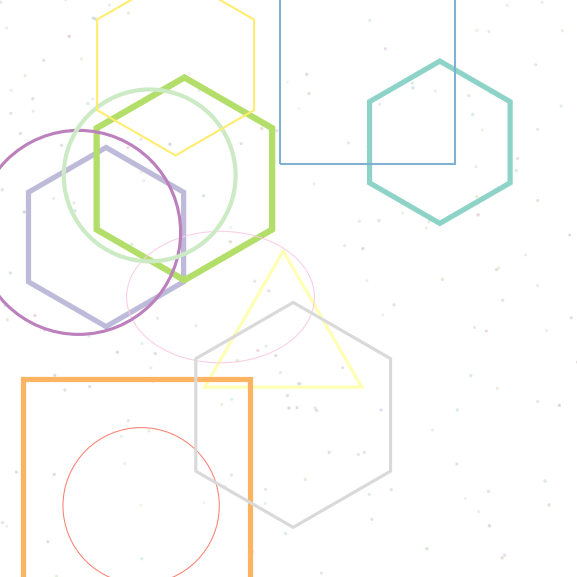[{"shape": "hexagon", "thickness": 2.5, "radius": 0.7, "center": [0.762, 0.753]}, {"shape": "triangle", "thickness": 1.5, "radius": 0.78, "center": [0.49, 0.407]}, {"shape": "hexagon", "thickness": 2.5, "radius": 0.78, "center": [0.184, 0.589]}, {"shape": "circle", "thickness": 0.5, "radius": 0.68, "center": [0.244, 0.123]}, {"shape": "square", "thickness": 1, "radius": 0.76, "center": [0.636, 0.867]}, {"shape": "square", "thickness": 2.5, "radius": 0.98, "center": [0.236, 0.146]}, {"shape": "hexagon", "thickness": 3, "radius": 0.88, "center": [0.319, 0.689]}, {"shape": "oval", "thickness": 0.5, "radius": 0.81, "center": [0.382, 0.485]}, {"shape": "hexagon", "thickness": 1.5, "radius": 0.97, "center": [0.508, 0.281]}, {"shape": "circle", "thickness": 1.5, "radius": 0.88, "center": [0.136, 0.597]}, {"shape": "circle", "thickness": 2, "radius": 0.74, "center": [0.259, 0.695]}, {"shape": "hexagon", "thickness": 1, "radius": 0.78, "center": [0.304, 0.887]}]